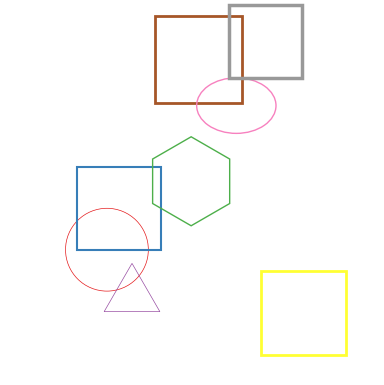[{"shape": "circle", "thickness": 0.5, "radius": 0.54, "center": [0.278, 0.351]}, {"shape": "square", "thickness": 1.5, "radius": 0.54, "center": [0.309, 0.458]}, {"shape": "hexagon", "thickness": 1, "radius": 0.58, "center": [0.496, 0.529]}, {"shape": "triangle", "thickness": 0.5, "radius": 0.42, "center": [0.343, 0.232]}, {"shape": "square", "thickness": 2, "radius": 0.55, "center": [0.788, 0.187]}, {"shape": "square", "thickness": 2, "radius": 0.56, "center": [0.516, 0.846]}, {"shape": "oval", "thickness": 1, "radius": 0.52, "center": [0.614, 0.726]}, {"shape": "square", "thickness": 2.5, "radius": 0.48, "center": [0.691, 0.892]}]